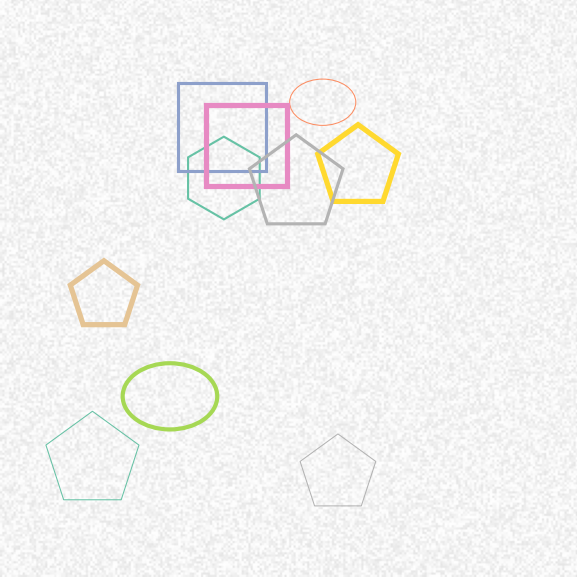[{"shape": "hexagon", "thickness": 1, "radius": 0.36, "center": [0.388, 0.691]}, {"shape": "pentagon", "thickness": 0.5, "radius": 0.42, "center": [0.16, 0.202]}, {"shape": "oval", "thickness": 0.5, "radius": 0.29, "center": [0.559, 0.822]}, {"shape": "square", "thickness": 1.5, "radius": 0.38, "center": [0.384, 0.778]}, {"shape": "square", "thickness": 2.5, "radius": 0.35, "center": [0.428, 0.747]}, {"shape": "oval", "thickness": 2, "radius": 0.41, "center": [0.294, 0.313]}, {"shape": "pentagon", "thickness": 2.5, "radius": 0.37, "center": [0.62, 0.71]}, {"shape": "pentagon", "thickness": 2.5, "radius": 0.31, "center": [0.18, 0.486]}, {"shape": "pentagon", "thickness": 0.5, "radius": 0.34, "center": [0.585, 0.179]}, {"shape": "pentagon", "thickness": 1.5, "radius": 0.43, "center": [0.513, 0.68]}]